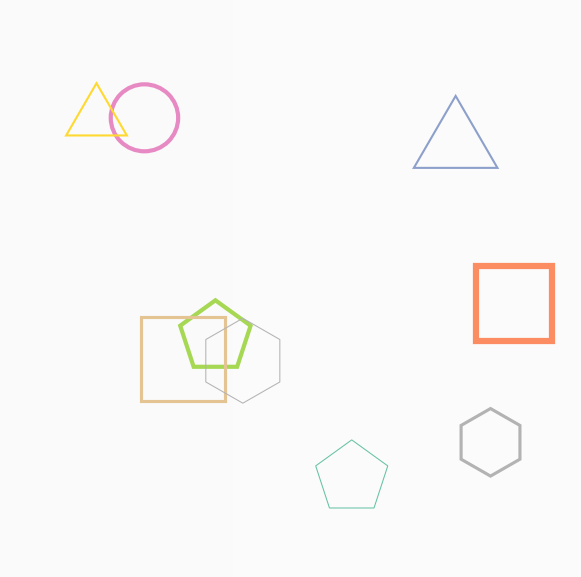[{"shape": "pentagon", "thickness": 0.5, "radius": 0.33, "center": [0.605, 0.172]}, {"shape": "square", "thickness": 3, "radius": 0.33, "center": [0.885, 0.473]}, {"shape": "triangle", "thickness": 1, "radius": 0.42, "center": [0.784, 0.75]}, {"shape": "circle", "thickness": 2, "radius": 0.29, "center": [0.249, 0.795]}, {"shape": "pentagon", "thickness": 2, "radius": 0.32, "center": [0.371, 0.415]}, {"shape": "triangle", "thickness": 1, "radius": 0.3, "center": [0.166, 0.795]}, {"shape": "square", "thickness": 1.5, "radius": 0.36, "center": [0.315, 0.378]}, {"shape": "hexagon", "thickness": 1.5, "radius": 0.29, "center": [0.844, 0.233]}, {"shape": "hexagon", "thickness": 0.5, "radius": 0.37, "center": [0.418, 0.374]}]